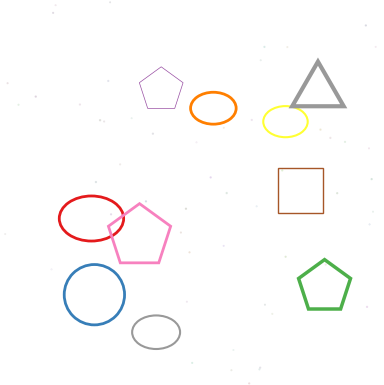[{"shape": "oval", "thickness": 2, "radius": 0.42, "center": [0.238, 0.432]}, {"shape": "circle", "thickness": 2, "radius": 0.39, "center": [0.245, 0.235]}, {"shape": "pentagon", "thickness": 2.5, "radius": 0.35, "center": [0.843, 0.255]}, {"shape": "pentagon", "thickness": 0.5, "radius": 0.3, "center": [0.419, 0.767]}, {"shape": "oval", "thickness": 2, "radius": 0.3, "center": [0.554, 0.719]}, {"shape": "oval", "thickness": 1.5, "radius": 0.29, "center": [0.742, 0.684]}, {"shape": "square", "thickness": 1, "radius": 0.29, "center": [0.78, 0.506]}, {"shape": "pentagon", "thickness": 2, "radius": 0.42, "center": [0.362, 0.386]}, {"shape": "oval", "thickness": 1.5, "radius": 0.31, "center": [0.405, 0.137]}, {"shape": "triangle", "thickness": 3, "radius": 0.39, "center": [0.826, 0.763]}]